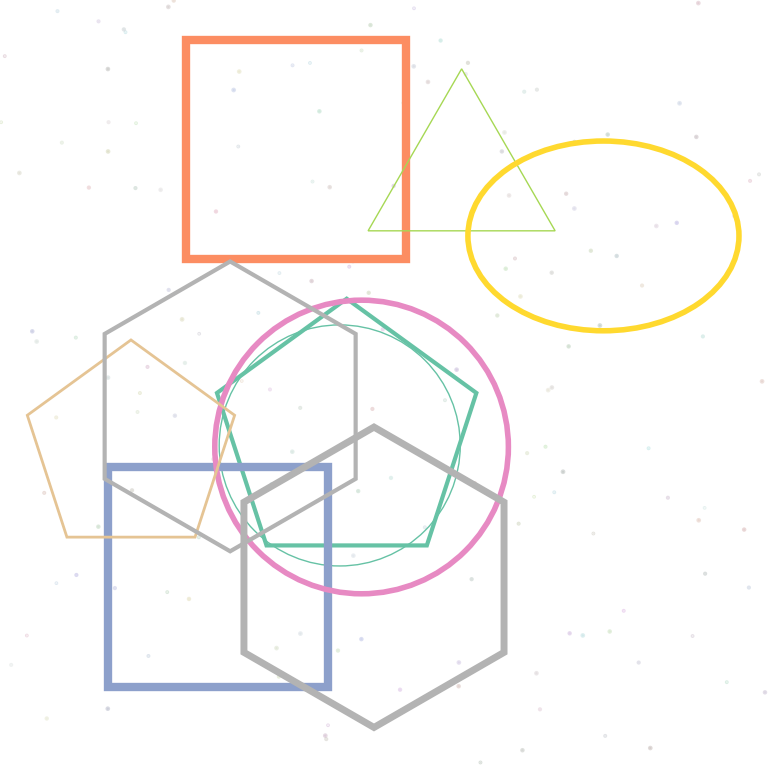[{"shape": "circle", "thickness": 0.5, "radius": 0.78, "center": [0.441, 0.422]}, {"shape": "pentagon", "thickness": 1.5, "radius": 0.89, "center": [0.45, 0.435]}, {"shape": "square", "thickness": 3, "radius": 0.71, "center": [0.384, 0.806]}, {"shape": "square", "thickness": 3, "radius": 0.71, "center": [0.283, 0.25]}, {"shape": "circle", "thickness": 2, "radius": 0.95, "center": [0.47, 0.42]}, {"shape": "triangle", "thickness": 0.5, "radius": 0.7, "center": [0.6, 0.77]}, {"shape": "oval", "thickness": 2, "radius": 0.88, "center": [0.784, 0.694]}, {"shape": "pentagon", "thickness": 1, "radius": 0.71, "center": [0.17, 0.417]}, {"shape": "hexagon", "thickness": 1.5, "radius": 0.94, "center": [0.299, 0.472]}, {"shape": "hexagon", "thickness": 2.5, "radius": 0.98, "center": [0.486, 0.25]}]